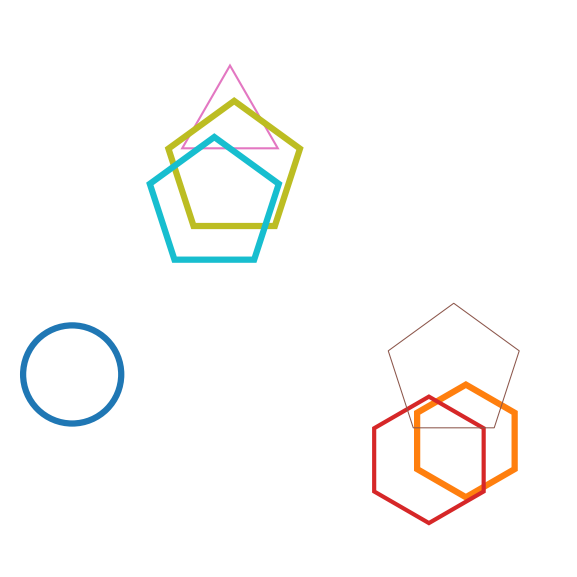[{"shape": "circle", "thickness": 3, "radius": 0.42, "center": [0.125, 0.351]}, {"shape": "hexagon", "thickness": 3, "radius": 0.49, "center": [0.807, 0.236]}, {"shape": "hexagon", "thickness": 2, "radius": 0.55, "center": [0.743, 0.203]}, {"shape": "pentagon", "thickness": 0.5, "radius": 0.6, "center": [0.786, 0.355]}, {"shape": "triangle", "thickness": 1, "radius": 0.48, "center": [0.398, 0.79]}, {"shape": "pentagon", "thickness": 3, "radius": 0.6, "center": [0.406, 0.705]}, {"shape": "pentagon", "thickness": 3, "radius": 0.59, "center": [0.371, 0.644]}]